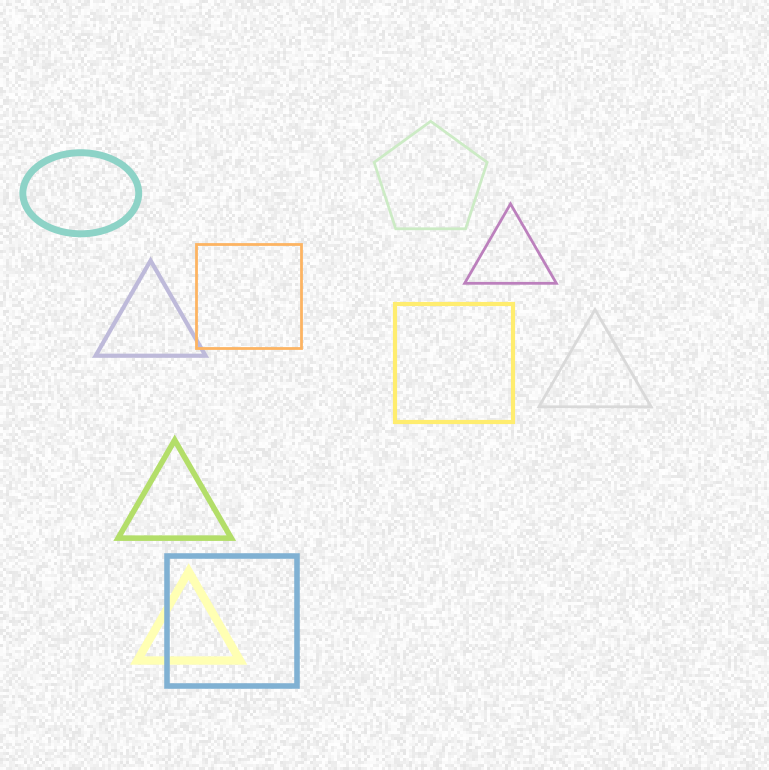[{"shape": "oval", "thickness": 2.5, "radius": 0.38, "center": [0.105, 0.749]}, {"shape": "triangle", "thickness": 3, "radius": 0.39, "center": [0.245, 0.181]}, {"shape": "triangle", "thickness": 1.5, "radius": 0.41, "center": [0.196, 0.579]}, {"shape": "square", "thickness": 2, "radius": 0.42, "center": [0.302, 0.193]}, {"shape": "square", "thickness": 1, "radius": 0.34, "center": [0.323, 0.615]}, {"shape": "triangle", "thickness": 2, "radius": 0.42, "center": [0.227, 0.344]}, {"shape": "triangle", "thickness": 1, "radius": 0.42, "center": [0.773, 0.514]}, {"shape": "triangle", "thickness": 1, "radius": 0.34, "center": [0.663, 0.666]}, {"shape": "pentagon", "thickness": 1, "radius": 0.39, "center": [0.559, 0.765]}, {"shape": "square", "thickness": 1.5, "radius": 0.38, "center": [0.59, 0.529]}]